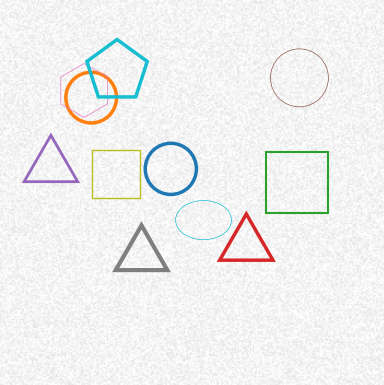[{"shape": "circle", "thickness": 2.5, "radius": 0.33, "center": [0.444, 0.561]}, {"shape": "circle", "thickness": 2.5, "radius": 0.33, "center": [0.237, 0.746]}, {"shape": "square", "thickness": 1.5, "radius": 0.4, "center": [0.772, 0.526]}, {"shape": "triangle", "thickness": 2.5, "radius": 0.4, "center": [0.64, 0.364]}, {"shape": "triangle", "thickness": 2, "radius": 0.4, "center": [0.132, 0.568]}, {"shape": "circle", "thickness": 0.5, "radius": 0.38, "center": [0.778, 0.798]}, {"shape": "hexagon", "thickness": 0.5, "radius": 0.35, "center": [0.219, 0.765]}, {"shape": "triangle", "thickness": 3, "radius": 0.39, "center": [0.368, 0.337]}, {"shape": "square", "thickness": 1, "radius": 0.31, "center": [0.302, 0.547]}, {"shape": "oval", "thickness": 0.5, "radius": 0.36, "center": [0.529, 0.428]}, {"shape": "pentagon", "thickness": 2.5, "radius": 0.41, "center": [0.304, 0.815]}]